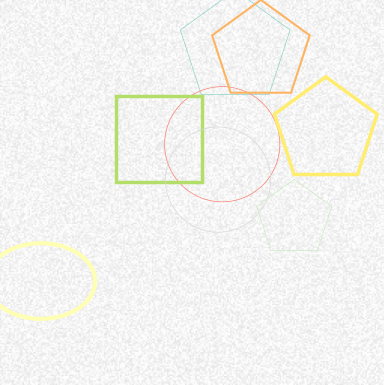[{"shape": "pentagon", "thickness": 0.5, "radius": 0.75, "center": [0.611, 0.876]}, {"shape": "oval", "thickness": 3, "radius": 0.7, "center": [0.106, 0.27]}, {"shape": "circle", "thickness": 0.5, "radius": 0.75, "center": [0.577, 0.625]}, {"shape": "pentagon", "thickness": 1.5, "radius": 0.67, "center": [0.678, 0.867]}, {"shape": "square", "thickness": 2.5, "radius": 0.56, "center": [0.413, 0.638]}, {"shape": "circle", "thickness": 0.5, "radius": 0.68, "center": [0.566, 0.533]}, {"shape": "pentagon", "thickness": 0.5, "radius": 0.51, "center": [0.764, 0.432]}, {"shape": "pentagon", "thickness": 2.5, "radius": 0.7, "center": [0.846, 0.66]}]